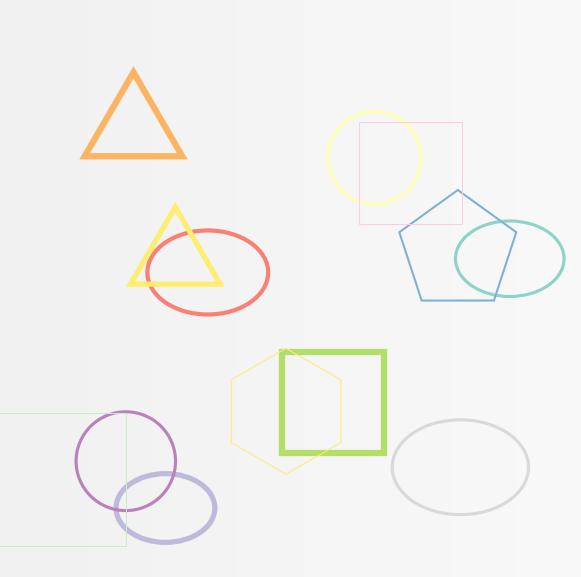[{"shape": "oval", "thickness": 1.5, "radius": 0.47, "center": [0.877, 0.551]}, {"shape": "circle", "thickness": 1.5, "radius": 0.4, "center": [0.645, 0.726]}, {"shape": "oval", "thickness": 2.5, "radius": 0.42, "center": [0.285, 0.119]}, {"shape": "oval", "thickness": 2, "radius": 0.52, "center": [0.357, 0.527]}, {"shape": "pentagon", "thickness": 1, "radius": 0.53, "center": [0.788, 0.564]}, {"shape": "triangle", "thickness": 3, "radius": 0.48, "center": [0.23, 0.777]}, {"shape": "square", "thickness": 3, "radius": 0.44, "center": [0.573, 0.302]}, {"shape": "square", "thickness": 0.5, "radius": 0.44, "center": [0.707, 0.7]}, {"shape": "oval", "thickness": 1.5, "radius": 0.59, "center": [0.792, 0.19]}, {"shape": "circle", "thickness": 1.5, "radius": 0.43, "center": [0.216, 0.201]}, {"shape": "square", "thickness": 0.5, "radius": 0.58, "center": [0.101, 0.169]}, {"shape": "hexagon", "thickness": 0.5, "radius": 0.54, "center": [0.492, 0.287]}, {"shape": "triangle", "thickness": 2.5, "radius": 0.45, "center": [0.302, 0.552]}]